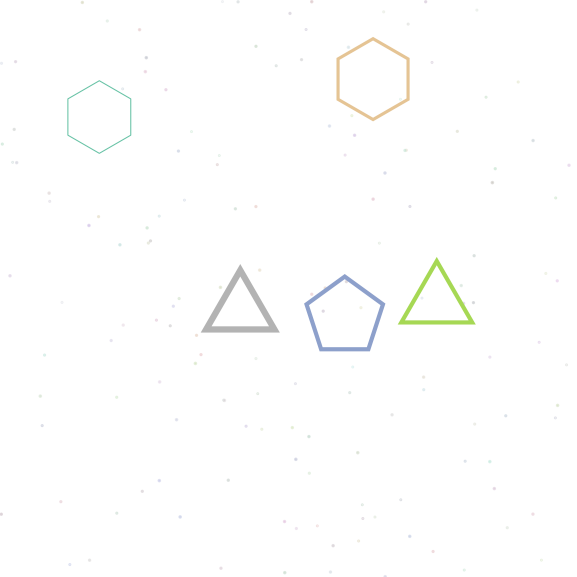[{"shape": "hexagon", "thickness": 0.5, "radius": 0.31, "center": [0.172, 0.796]}, {"shape": "pentagon", "thickness": 2, "radius": 0.35, "center": [0.597, 0.451]}, {"shape": "triangle", "thickness": 2, "radius": 0.35, "center": [0.756, 0.476]}, {"shape": "hexagon", "thickness": 1.5, "radius": 0.35, "center": [0.646, 0.862]}, {"shape": "triangle", "thickness": 3, "radius": 0.34, "center": [0.416, 0.463]}]